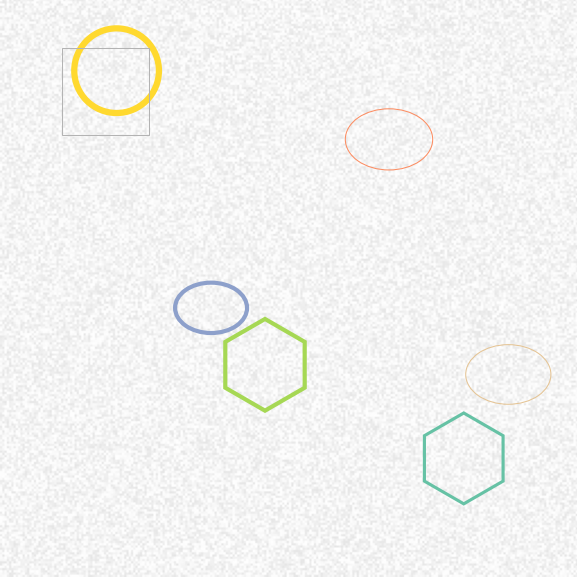[{"shape": "hexagon", "thickness": 1.5, "radius": 0.39, "center": [0.803, 0.205]}, {"shape": "oval", "thickness": 0.5, "radius": 0.38, "center": [0.674, 0.758]}, {"shape": "oval", "thickness": 2, "radius": 0.31, "center": [0.366, 0.466]}, {"shape": "hexagon", "thickness": 2, "radius": 0.4, "center": [0.459, 0.367]}, {"shape": "circle", "thickness": 3, "radius": 0.37, "center": [0.202, 0.877]}, {"shape": "oval", "thickness": 0.5, "radius": 0.37, "center": [0.88, 0.351]}, {"shape": "square", "thickness": 0.5, "radius": 0.37, "center": [0.183, 0.84]}]